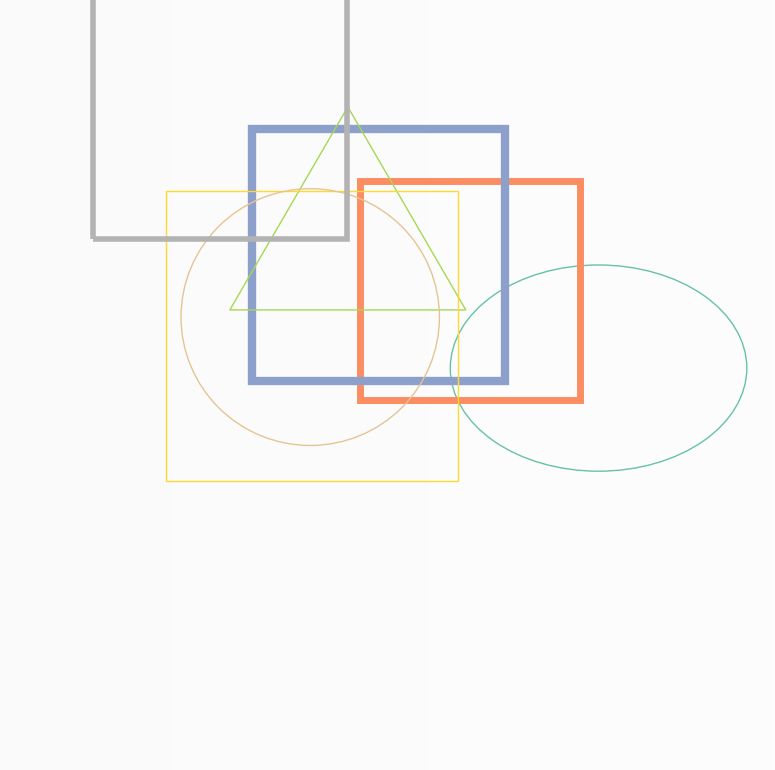[{"shape": "oval", "thickness": 0.5, "radius": 0.96, "center": [0.772, 0.522]}, {"shape": "square", "thickness": 2.5, "radius": 0.71, "center": [0.607, 0.623]}, {"shape": "square", "thickness": 3, "radius": 0.82, "center": [0.488, 0.668]}, {"shape": "triangle", "thickness": 0.5, "radius": 0.88, "center": [0.449, 0.685]}, {"shape": "square", "thickness": 0.5, "radius": 0.94, "center": [0.403, 0.564]}, {"shape": "circle", "thickness": 0.5, "radius": 0.83, "center": [0.4, 0.588]}, {"shape": "square", "thickness": 2, "radius": 0.82, "center": [0.284, 0.853]}]